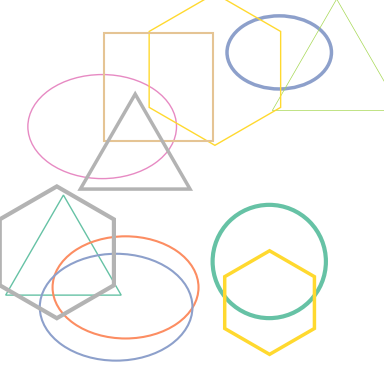[{"shape": "triangle", "thickness": 1, "radius": 0.87, "center": [0.165, 0.32]}, {"shape": "circle", "thickness": 3, "radius": 0.74, "center": [0.699, 0.321]}, {"shape": "oval", "thickness": 1.5, "radius": 0.95, "center": [0.326, 0.254]}, {"shape": "oval", "thickness": 1.5, "radius": 0.99, "center": [0.302, 0.202]}, {"shape": "oval", "thickness": 2.5, "radius": 0.68, "center": [0.725, 0.864]}, {"shape": "oval", "thickness": 1, "radius": 0.97, "center": [0.265, 0.671]}, {"shape": "triangle", "thickness": 0.5, "radius": 0.96, "center": [0.874, 0.81]}, {"shape": "hexagon", "thickness": 2.5, "radius": 0.67, "center": [0.7, 0.214]}, {"shape": "hexagon", "thickness": 1, "radius": 0.99, "center": [0.558, 0.82]}, {"shape": "square", "thickness": 1.5, "radius": 0.7, "center": [0.412, 0.774]}, {"shape": "hexagon", "thickness": 3, "radius": 0.86, "center": [0.148, 0.345]}, {"shape": "triangle", "thickness": 2.5, "radius": 0.82, "center": [0.351, 0.591]}]